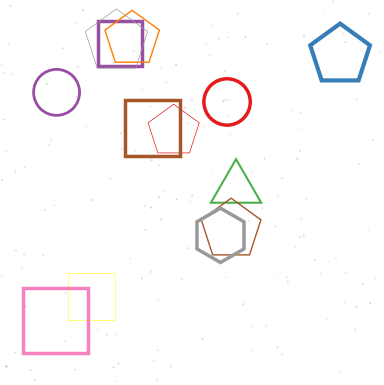[{"shape": "pentagon", "thickness": 0.5, "radius": 0.35, "center": [0.451, 0.659]}, {"shape": "circle", "thickness": 2.5, "radius": 0.3, "center": [0.59, 0.735]}, {"shape": "pentagon", "thickness": 3, "radius": 0.41, "center": [0.883, 0.857]}, {"shape": "triangle", "thickness": 1.5, "radius": 0.38, "center": [0.613, 0.511]}, {"shape": "square", "thickness": 2.5, "radius": 0.29, "center": [0.312, 0.887]}, {"shape": "circle", "thickness": 2, "radius": 0.3, "center": [0.147, 0.76]}, {"shape": "pentagon", "thickness": 1, "radius": 0.37, "center": [0.343, 0.899]}, {"shape": "square", "thickness": 0.5, "radius": 0.31, "center": [0.237, 0.229]}, {"shape": "pentagon", "thickness": 1, "radius": 0.41, "center": [0.6, 0.404]}, {"shape": "square", "thickness": 2.5, "radius": 0.36, "center": [0.395, 0.668]}, {"shape": "square", "thickness": 2.5, "radius": 0.42, "center": [0.145, 0.167]}, {"shape": "pentagon", "thickness": 0.5, "radius": 0.43, "center": [0.303, 0.892]}, {"shape": "hexagon", "thickness": 2.5, "radius": 0.35, "center": [0.573, 0.389]}]